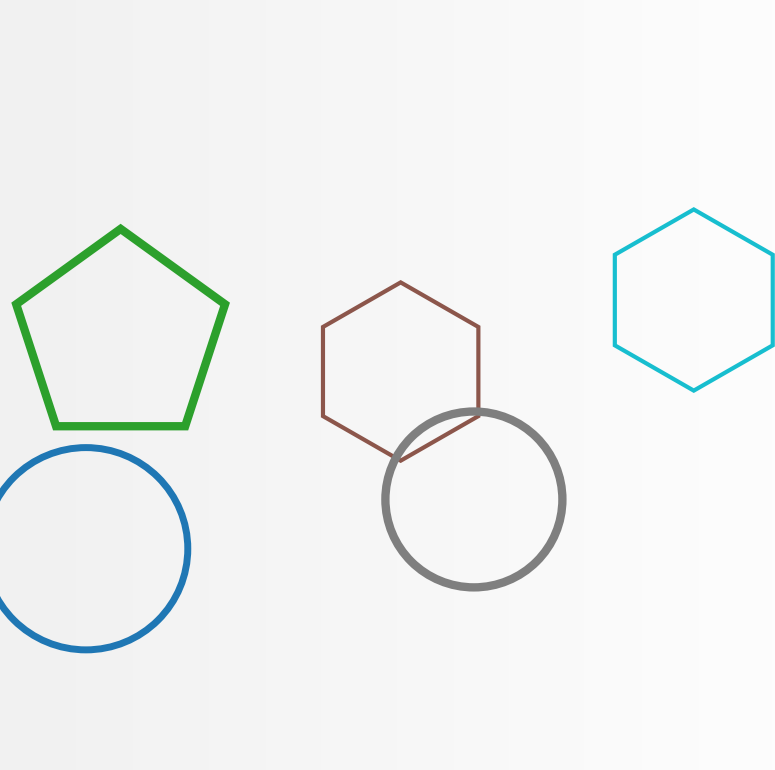[{"shape": "circle", "thickness": 2.5, "radius": 0.66, "center": [0.111, 0.287]}, {"shape": "pentagon", "thickness": 3, "radius": 0.71, "center": [0.156, 0.561]}, {"shape": "hexagon", "thickness": 1.5, "radius": 0.58, "center": [0.517, 0.517]}, {"shape": "circle", "thickness": 3, "radius": 0.57, "center": [0.611, 0.351]}, {"shape": "hexagon", "thickness": 1.5, "radius": 0.59, "center": [0.895, 0.61]}]